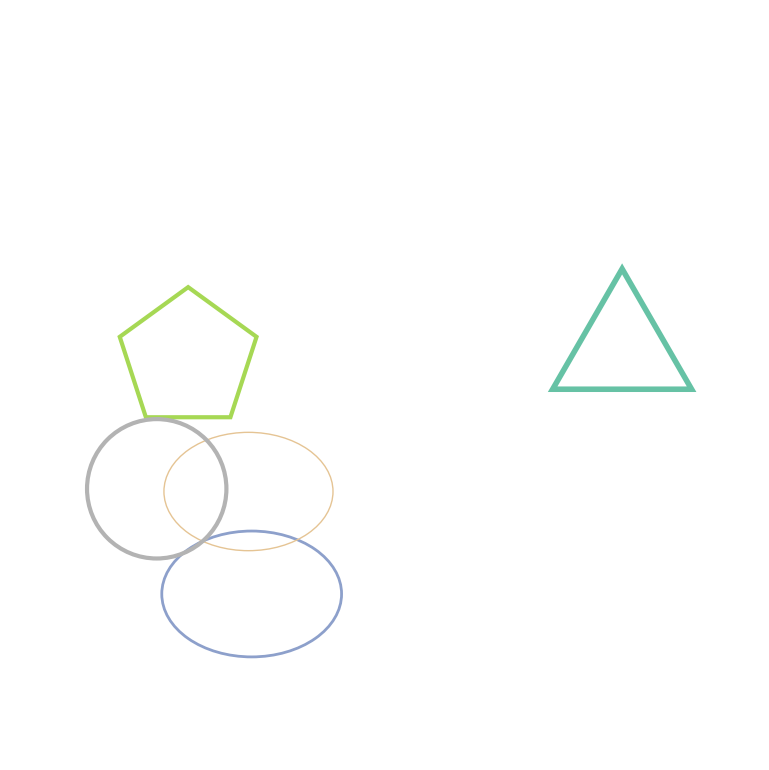[{"shape": "triangle", "thickness": 2, "radius": 0.52, "center": [0.808, 0.547]}, {"shape": "oval", "thickness": 1, "radius": 0.58, "center": [0.327, 0.229]}, {"shape": "pentagon", "thickness": 1.5, "radius": 0.47, "center": [0.244, 0.534]}, {"shape": "oval", "thickness": 0.5, "radius": 0.55, "center": [0.323, 0.362]}, {"shape": "circle", "thickness": 1.5, "radius": 0.45, "center": [0.204, 0.365]}]